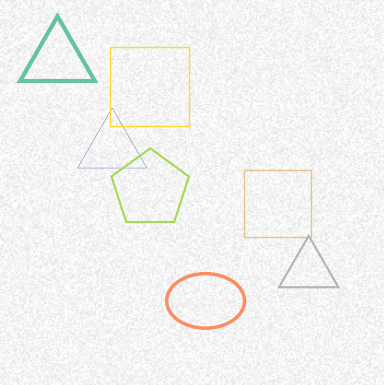[{"shape": "triangle", "thickness": 3, "radius": 0.56, "center": [0.149, 0.846]}, {"shape": "oval", "thickness": 2.5, "radius": 0.51, "center": [0.534, 0.218]}, {"shape": "triangle", "thickness": 0.5, "radius": 0.52, "center": [0.291, 0.616]}, {"shape": "pentagon", "thickness": 1.5, "radius": 0.53, "center": [0.39, 0.509]}, {"shape": "square", "thickness": 1, "radius": 0.51, "center": [0.388, 0.775]}, {"shape": "square", "thickness": 1, "radius": 0.44, "center": [0.721, 0.471]}, {"shape": "triangle", "thickness": 1.5, "radius": 0.45, "center": [0.802, 0.298]}]